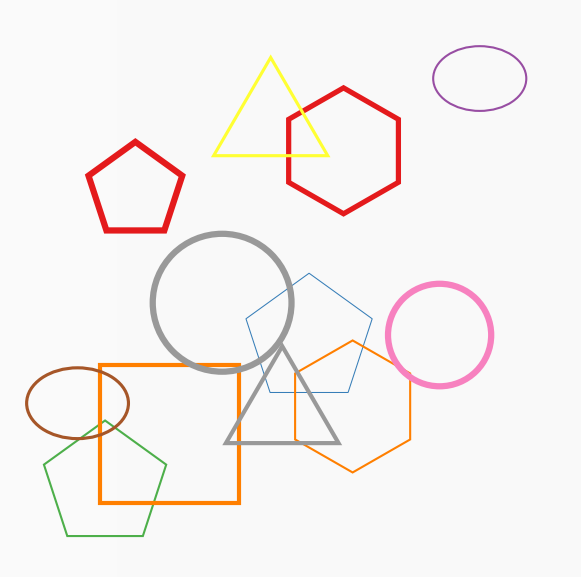[{"shape": "hexagon", "thickness": 2.5, "radius": 0.55, "center": [0.591, 0.738]}, {"shape": "pentagon", "thickness": 3, "radius": 0.42, "center": [0.233, 0.669]}, {"shape": "pentagon", "thickness": 0.5, "radius": 0.57, "center": [0.532, 0.412]}, {"shape": "pentagon", "thickness": 1, "radius": 0.55, "center": [0.181, 0.16]}, {"shape": "oval", "thickness": 1, "radius": 0.4, "center": [0.825, 0.863]}, {"shape": "hexagon", "thickness": 1, "radius": 0.57, "center": [0.607, 0.295]}, {"shape": "square", "thickness": 2, "radius": 0.6, "center": [0.292, 0.247]}, {"shape": "triangle", "thickness": 1.5, "radius": 0.57, "center": [0.466, 0.786]}, {"shape": "oval", "thickness": 1.5, "radius": 0.44, "center": [0.133, 0.301]}, {"shape": "circle", "thickness": 3, "radius": 0.44, "center": [0.756, 0.419]}, {"shape": "circle", "thickness": 3, "radius": 0.6, "center": [0.382, 0.475]}, {"shape": "triangle", "thickness": 2, "radius": 0.56, "center": [0.486, 0.288]}]